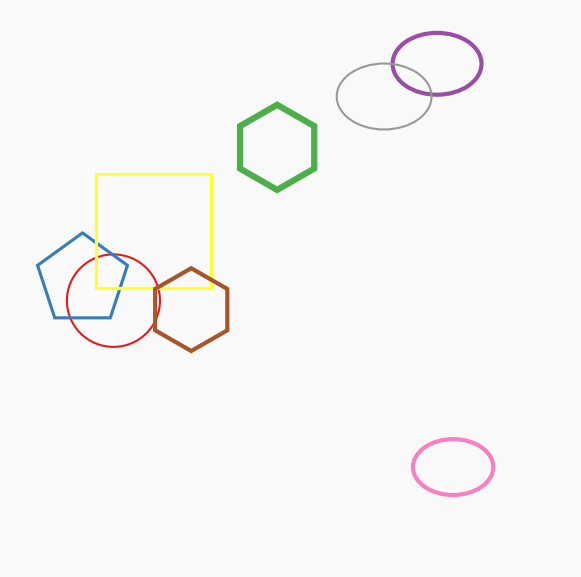[{"shape": "circle", "thickness": 1, "radius": 0.4, "center": [0.195, 0.479]}, {"shape": "pentagon", "thickness": 1.5, "radius": 0.41, "center": [0.142, 0.515]}, {"shape": "hexagon", "thickness": 3, "radius": 0.37, "center": [0.477, 0.744]}, {"shape": "oval", "thickness": 2, "radius": 0.38, "center": [0.752, 0.889]}, {"shape": "square", "thickness": 1.5, "radius": 0.49, "center": [0.264, 0.599]}, {"shape": "hexagon", "thickness": 2, "radius": 0.36, "center": [0.329, 0.463]}, {"shape": "oval", "thickness": 2, "radius": 0.35, "center": [0.78, 0.19]}, {"shape": "oval", "thickness": 1, "radius": 0.41, "center": [0.661, 0.832]}]